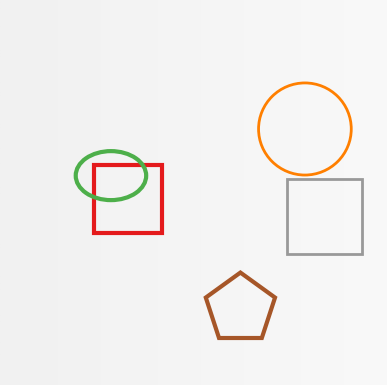[{"shape": "square", "thickness": 3, "radius": 0.44, "center": [0.331, 0.482]}, {"shape": "oval", "thickness": 3, "radius": 0.45, "center": [0.286, 0.544]}, {"shape": "circle", "thickness": 2, "radius": 0.6, "center": [0.787, 0.665]}, {"shape": "pentagon", "thickness": 3, "radius": 0.47, "center": [0.62, 0.198]}, {"shape": "square", "thickness": 2, "radius": 0.49, "center": [0.837, 0.438]}]